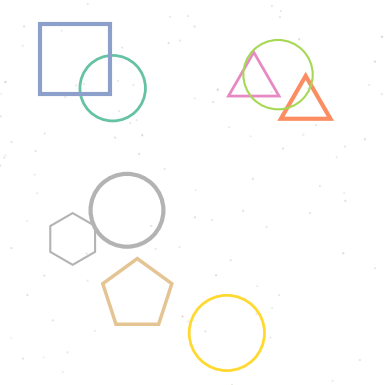[{"shape": "circle", "thickness": 2, "radius": 0.43, "center": [0.293, 0.771]}, {"shape": "triangle", "thickness": 3, "radius": 0.37, "center": [0.794, 0.729]}, {"shape": "square", "thickness": 3, "radius": 0.46, "center": [0.195, 0.847]}, {"shape": "triangle", "thickness": 2, "radius": 0.38, "center": [0.659, 0.788]}, {"shape": "circle", "thickness": 1.5, "radius": 0.45, "center": [0.722, 0.806]}, {"shape": "circle", "thickness": 2, "radius": 0.49, "center": [0.589, 0.135]}, {"shape": "pentagon", "thickness": 2.5, "radius": 0.47, "center": [0.357, 0.234]}, {"shape": "hexagon", "thickness": 1.5, "radius": 0.34, "center": [0.189, 0.379]}, {"shape": "circle", "thickness": 3, "radius": 0.47, "center": [0.33, 0.454]}]